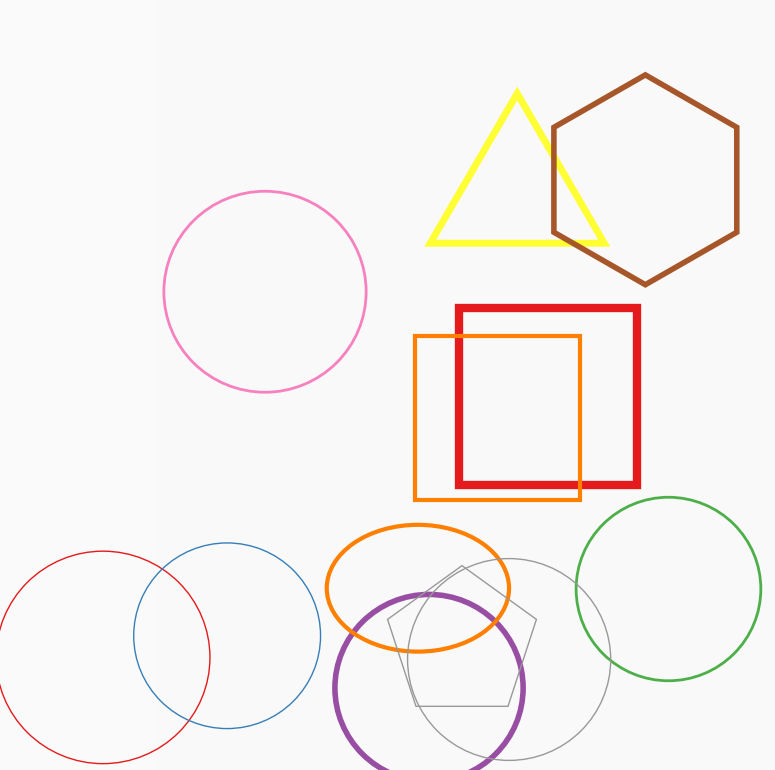[{"shape": "square", "thickness": 3, "radius": 0.57, "center": [0.707, 0.486]}, {"shape": "circle", "thickness": 0.5, "radius": 0.69, "center": [0.133, 0.146]}, {"shape": "circle", "thickness": 0.5, "radius": 0.6, "center": [0.293, 0.174]}, {"shape": "circle", "thickness": 1, "radius": 0.6, "center": [0.863, 0.235]}, {"shape": "circle", "thickness": 2, "radius": 0.61, "center": [0.554, 0.107]}, {"shape": "oval", "thickness": 1.5, "radius": 0.59, "center": [0.539, 0.236]}, {"shape": "square", "thickness": 1.5, "radius": 0.53, "center": [0.642, 0.457]}, {"shape": "triangle", "thickness": 2.5, "radius": 0.65, "center": [0.667, 0.749]}, {"shape": "hexagon", "thickness": 2, "radius": 0.68, "center": [0.833, 0.766]}, {"shape": "circle", "thickness": 1, "radius": 0.65, "center": [0.342, 0.621]}, {"shape": "pentagon", "thickness": 0.5, "radius": 0.5, "center": [0.596, 0.164]}, {"shape": "circle", "thickness": 0.5, "radius": 0.66, "center": [0.657, 0.144]}]